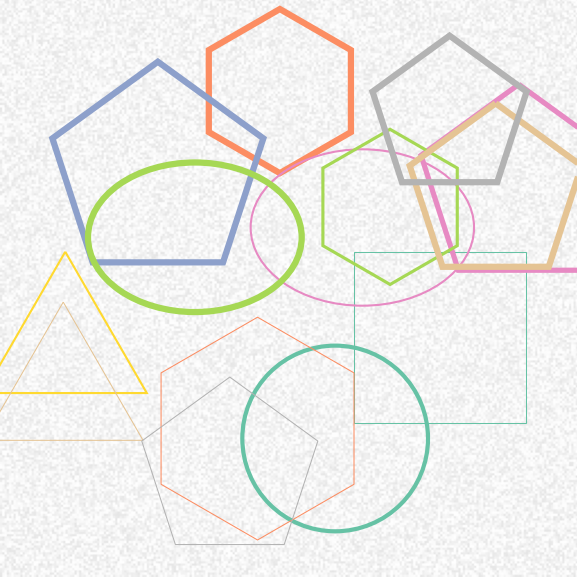[{"shape": "circle", "thickness": 2, "radius": 0.8, "center": [0.58, 0.24]}, {"shape": "square", "thickness": 0.5, "radius": 0.74, "center": [0.762, 0.415]}, {"shape": "hexagon", "thickness": 0.5, "radius": 0.96, "center": [0.446, 0.257]}, {"shape": "hexagon", "thickness": 3, "radius": 0.71, "center": [0.485, 0.841]}, {"shape": "pentagon", "thickness": 3, "radius": 0.96, "center": [0.273, 0.7]}, {"shape": "pentagon", "thickness": 2.5, "radius": 0.89, "center": [0.898, 0.675]}, {"shape": "oval", "thickness": 1, "radius": 0.97, "center": [0.627, 0.605]}, {"shape": "oval", "thickness": 3, "radius": 0.93, "center": [0.337, 0.588]}, {"shape": "hexagon", "thickness": 1.5, "radius": 0.67, "center": [0.675, 0.641]}, {"shape": "triangle", "thickness": 1, "radius": 0.82, "center": [0.113, 0.4]}, {"shape": "triangle", "thickness": 0.5, "radius": 0.8, "center": [0.11, 0.316]}, {"shape": "pentagon", "thickness": 3, "radius": 0.78, "center": [0.858, 0.664]}, {"shape": "pentagon", "thickness": 3, "radius": 0.7, "center": [0.779, 0.797]}, {"shape": "pentagon", "thickness": 0.5, "radius": 0.8, "center": [0.398, 0.186]}]